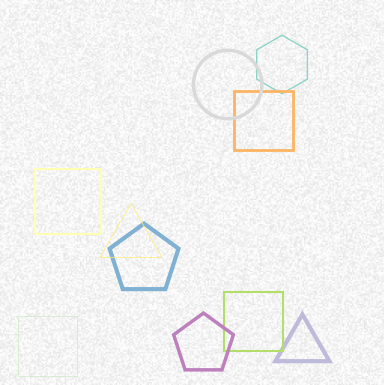[{"shape": "hexagon", "thickness": 1, "radius": 0.38, "center": [0.733, 0.833]}, {"shape": "square", "thickness": 1.5, "radius": 0.43, "center": [0.176, 0.477]}, {"shape": "triangle", "thickness": 3, "radius": 0.41, "center": [0.786, 0.102]}, {"shape": "pentagon", "thickness": 3, "radius": 0.47, "center": [0.374, 0.325]}, {"shape": "square", "thickness": 2, "radius": 0.38, "center": [0.685, 0.687]}, {"shape": "square", "thickness": 1.5, "radius": 0.38, "center": [0.659, 0.165]}, {"shape": "circle", "thickness": 2.5, "radius": 0.44, "center": [0.591, 0.781]}, {"shape": "pentagon", "thickness": 2.5, "radius": 0.41, "center": [0.529, 0.105]}, {"shape": "square", "thickness": 0.5, "radius": 0.39, "center": [0.124, 0.101]}, {"shape": "triangle", "thickness": 0.5, "radius": 0.47, "center": [0.34, 0.378]}]